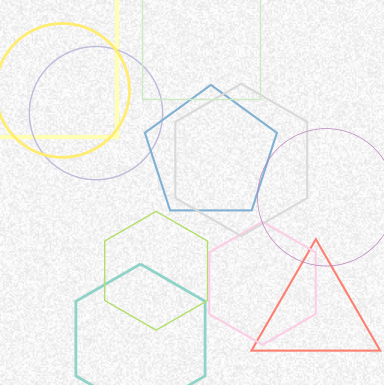[{"shape": "hexagon", "thickness": 2, "radius": 0.97, "center": [0.365, 0.121]}, {"shape": "square", "thickness": 3, "radius": 0.94, "center": [0.116, 0.832]}, {"shape": "circle", "thickness": 1, "radius": 0.87, "center": [0.249, 0.706]}, {"shape": "triangle", "thickness": 1.5, "radius": 0.96, "center": [0.82, 0.186]}, {"shape": "pentagon", "thickness": 1.5, "radius": 0.9, "center": [0.548, 0.599]}, {"shape": "hexagon", "thickness": 1, "radius": 0.77, "center": [0.406, 0.297]}, {"shape": "hexagon", "thickness": 1.5, "radius": 0.8, "center": [0.682, 0.264]}, {"shape": "hexagon", "thickness": 1.5, "radius": 0.99, "center": [0.627, 0.585]}, {"shape": "circle", "thickness": 0.5, "radius": 0.89, "center": [0.847, 0.488]}, {"shape": "square", "thickness": 1, "radius": 0.76, "center": [0.522, 0.896]}, {"shape": "circle", "thickness": 2, "radius": 0.87, "center": [0.162, 0.765]}]